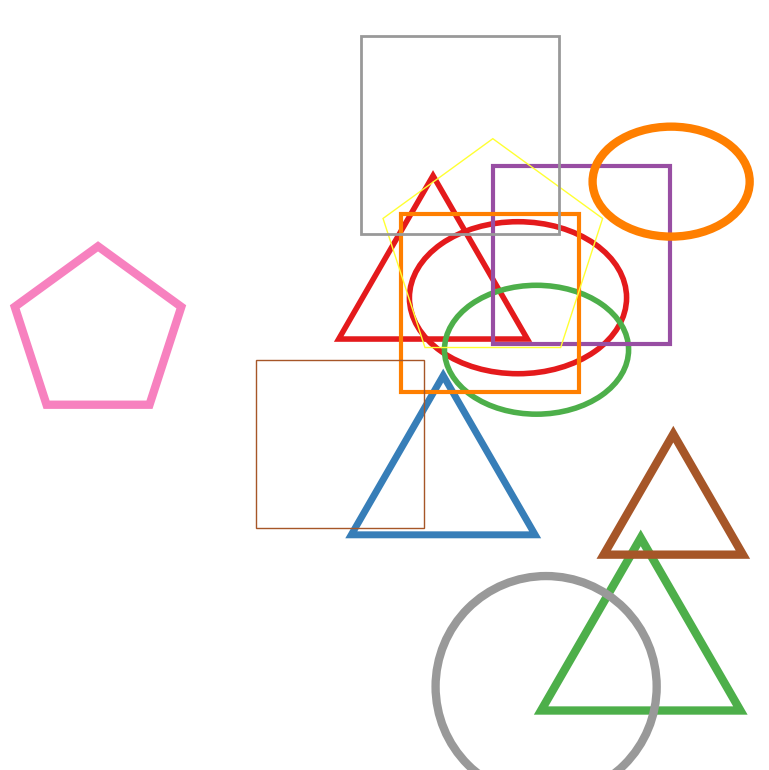[{"shape": "triangle", "thickness": 2, "radius": 0.71, "center": [0.562, 0.63]}, {"shape": "oval", "thickness": 2, "radius": 0.71, "center": [0.673, 0.613]}, {"shape": "triangle", "thickness": 2.5, "radius": 0.69, "center": [0.576, 0.374]}, {"shape": "triangle", "thickness": 3, "radius": 0.75, "center": [0.832, 0.152]}, {"shape": "oval", "thickness": 2, "radius": 0.6, "center": [0.697, 0.546]}, {"shape": "square", "thickness": 1.5, "radius": 0.58, "center": [0.755, 0.669]}, {"shape": "square", "thickness": 1.5, "radius": 0.58, "center": [0.636, 0.606]}, {"shape": "oval", "thickness": 3, "radius": 0.51, "center": [0.872, 0.764]}, {"shape": "pentagon", "thickness": 0.5, "radius": 0.75, "center": [0.64, 0.67]}, {"shape": "square", "thickness": 0.5, "radius": 0.55, "center": [0.442, 0.424]}, {"shape": "triangle", "thickness": 3, "radius": 0.52, "center": [0.874, 0.332]}, {"shape": "pentagon", "thickness": 3, "radius": 0.57, "center": [0.127, 0.566]}, {"shape": "square", "thickness": 1, "radius": 0.64, "center": [0.597, 0.825]}, {"shape": "circle", "thickness": 3, "radius": 0.72, "center": [0.709, 0.108]}]